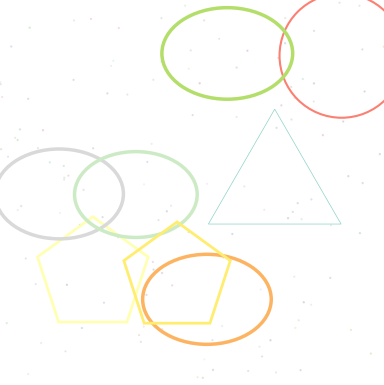[{"shape": "triangle", "thickness": 0.5, "radius": 0.99, "center": [0.714, 0.518]}, {"shape": "pentagon", "thickness": 2, "radius": 0.76, "center": [0.241, 0.286]}, {"shape": "circle", "thickness": 1.5, "radius": 0.81, "center": [0.887, 0.855]}, {"shape": "oval", "thickness": 2.5, "radius": 0.84, "center": [0.538, 0.223]}, {"shape": "oval", "thickness": 2.5, "radius": 0.85, "center": [0.59, 0.861]}, {"shape": "oval", "thickness": 2.5, "radius": 0.83, "center": [0.154, 0.496]}, {"shape": "oval", "thickness": 2.5, "radius": 0.8, "center": [0.353, 0.495]}, {"shape": "pentagon", "thickness": 2, "radius": 0.73, "center": [0.46, 0.278]}]